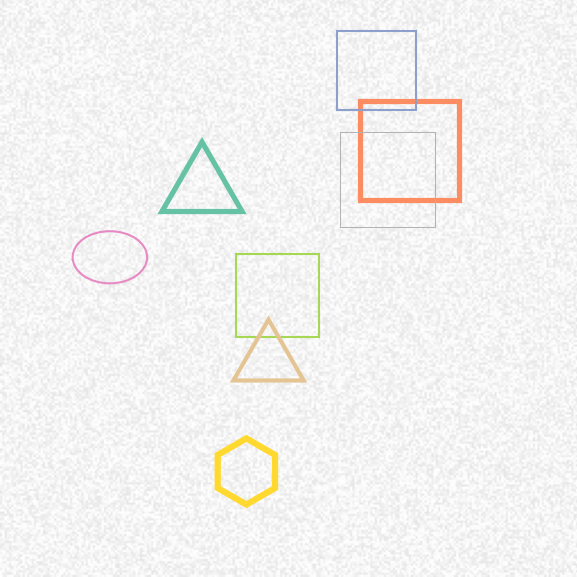[{"shape": "triangle", "thickness": 2.5, "radius": 0.4, "center": [0.35, 0.673]}, {"shape": "square", "thickness": 2.5, "radius": 0.43, "center": [0.71, 0.738]}, {"shape": "square", "thickness": 1, "radius": 0.34, "center": [0.652, 0.877]}, {"shape": "oval", "thickness": 1, "radius": 0.32, "center": [0.19, 0.554]}, {"shape": "square", "thickness": 1, "radius": 0.36, "center": [0.481, 0.487]}, {"shape": "hexagon", "thickness": 3, "radius": 0.29, "center": [0.427, 0.183]}, {"shape": "triangle", "thickness": 2, "radius": 0.35, "center": [0.465, 0.375]}, {"shape": "square", "thickness": 0.5, "radius": 0.41, "center": [0.671, 0.688]}]